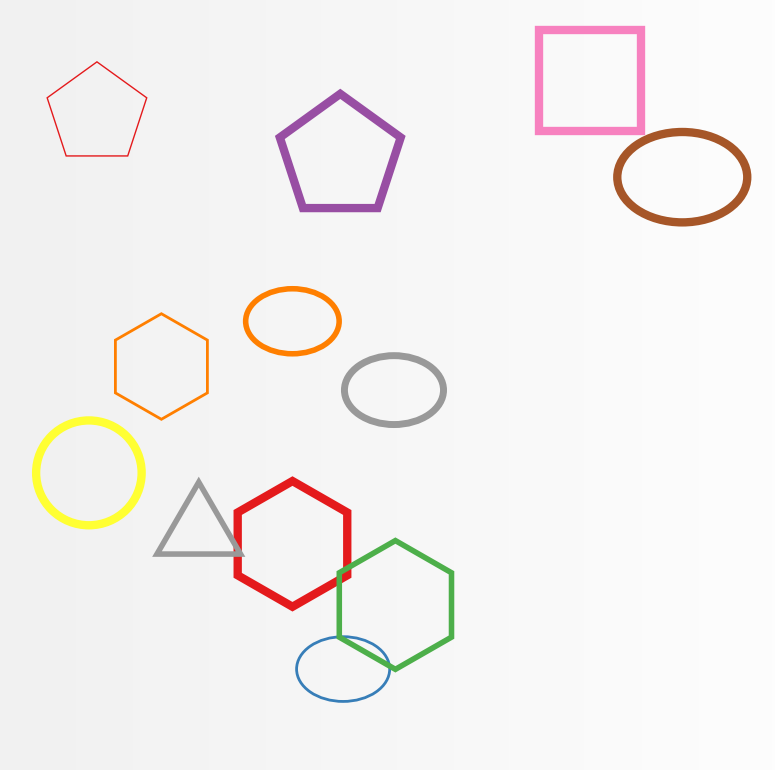[{"shape": "pentagon", "thickness": 0.5, "radius": 0.34, "center": [0.125, 0.852]}, {"shape": "hexagon", "thickness": 3, "radius": 0.41, "center": [0.377, 0.294]}, {"shape": "oval", "thickness": 1, "radius": 0.3, "center": [0.443, 0.131]}, {"shape": "hexagon", "thickness": 2, "radius": 0.42, "center": [0.51, 0.214]}, {"shape": "pentagon", "thickness": 3, "radius": 0.41, "center": [0.439, 0.796]}, {"shape": "oval", "thickness": 2, "radius": 0.3, "center": [0.377, 0.583]}, {"shape": "hexagon", "thickness": 1, "radius": 0.34, "center": [0.208, 0.524]}, {"shape": "circle", "thickness": 3, "radius": 0.34, "center": [0.115, 0.386]}, {"shape": "oval", "thickness": 3, "radius": 0.42, "center": [0.88, 0.77]}, {"shape": "square", "thickness": 3, "radius": 0.33, "center": [0.761, 0.896]}, {"shape": "oval", "thickness": 2.5, "radius": 0.32, "center": [0.508, 0.493]}, {"shape": "triangle", "thickness": 2, "radius": 0.31, "center": [0.256, 0.312]}]